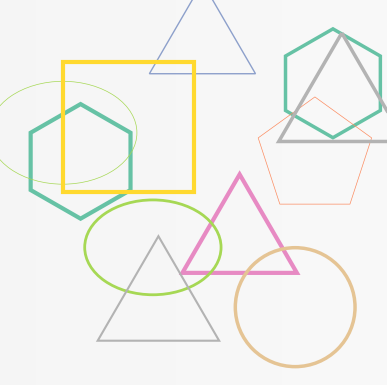[{"shape": "hexagon", "thickness": 3, "radius": 0.74, "center": [0.208, 0.581]}, {"shape": "hexagon", "thickness": 2.5, "radius": 0.71, "center": [0.859, 0.784]}, {"shape": "pentagon", "thickness": 0.5, "radius": 0.77, "center": [0.813, 0.594]}, {"shape": "triangle", "thickness": 1, "radius": 0.79, "center": [0.522, 0.888]}, {"shape": "triangle", "thickness": 3, "radius": 0.85, "center": [0.618, 0.377]}, {"shape": "oval", "thickness": 0.5, "radius": 0.95, "center": [0.162, 0.655]}, {"shape": "oval", "thickness": 2, "radius": 0.88, "center": [0.395, 0.358]}, {"shape": "square", "thickness": 3, "radius": 0.85, "center": [0.332, 0.671]}, {"shape": "circle", "thickness": 2.5, "radius": 0.77, "center": [0.762, 0.202]}, {"shape": "triangle", "thickness": 2.5, "radius": 0.94, "center": [0.882, 0.726]}, {"shape": "triangle", "thickness": 1.5, "radius": 0.9, "center": [0.409, 0.206]}]